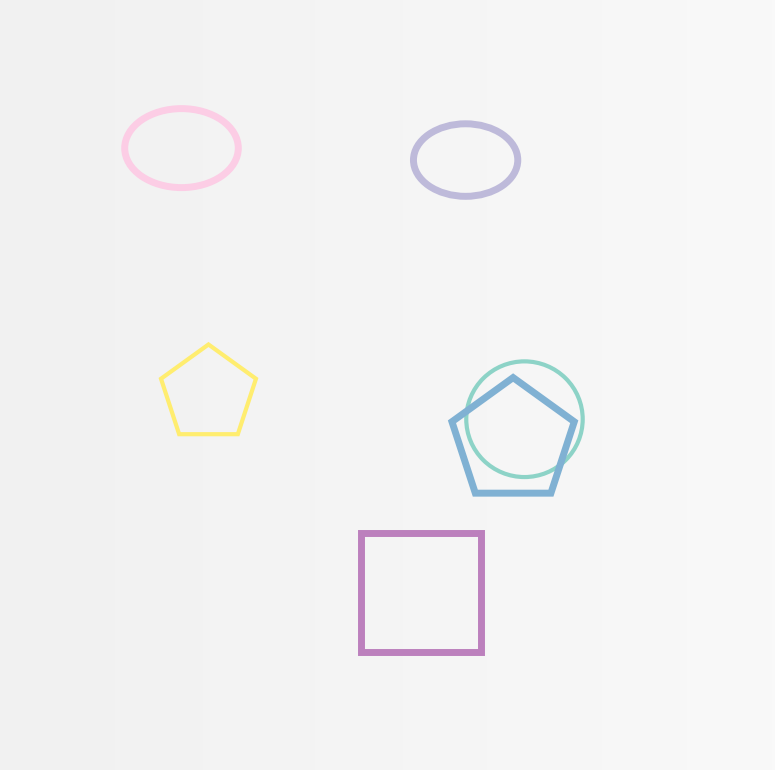[{"shape": "circle", "thickness": 1.5, "radius": 0.38, "center": [0.677, 0.456]}, {"shape": "oval", "thickness": 2.5, "radius": 0.34, "center": [0.601, 0.792]}, {"shape": "pentagon", "thickness": 2.5, "radius": 0.41, "center": [0.662, 0.427]}, {"shape": "oval", "thickness": 2.5, "radius": 0.37, "center": [0.234, 0.808]}, {"shape": "square", "thickness": 2.5, "radius": 0.39, "center": [0.543, 0.231]}, {"shape": "pentagon", "thickness": 1.5, "radius": 0.32, "center": [0.269, 0.488]}]